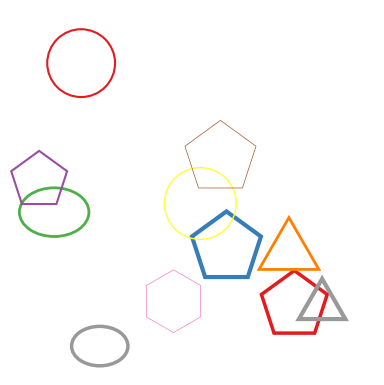[{"shape": "pentagon", "thickness": 2.5, "radius": 0.45, "center": [0.765, 0.207]}, {"shape": "circle", "thickness": 1.5, "radius": 0.44, "center": [0.211, 0.836]}, {"shape": "pentagon", "thickness": 3, "radius": 0.47, "center": [0.588, 0.357]}, {"shape": "oval", "thickness": 2, "radius": 0.45, "center": [0.141, 0.449]}, {"shape": "pentagon", "thickness": 1.5, "radius": 0.38, "center": [0.102, 0.532]}, {"shape": "triangle", "thickness": 2, "radius": 0.45, "center": [0.75, 0.345]}, {"shape": "circle", "thickness": 1, "radius": 0.47, "center": [0.52, 0.471]}, {"shape": "pentagon", "thickness": 0.5, "radius": 0.49, "center": [0.573, 0.59]}, {"shape": "hexagon", "thickness": 0.5, "radius": 0.41, "center": [0.451, 0.218]}, {"shape": "oval", "thickness": 2.5, "radius": 0.37, "center": [0.259, 0.101]}, {"shape": "triangle", "thickness": 3, "radius": 0.35, "center": [0.837, 0.206]}]